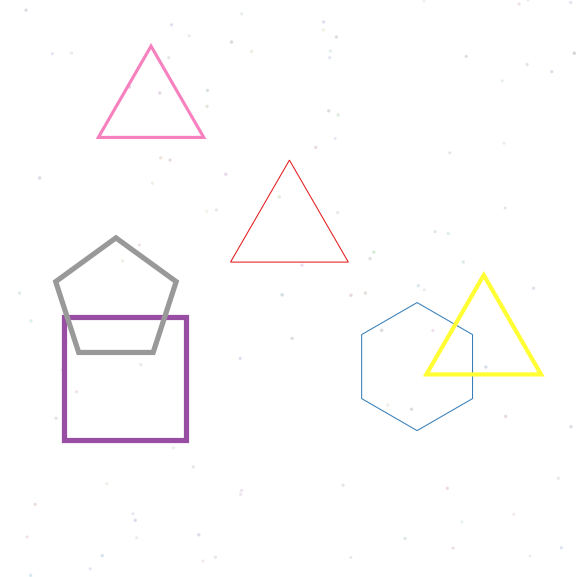[{"shape": "triangle", "thickness": 0.5, "radius": 0.59, "center": [0.501, 0.604]}, {"shape": "hexagon", "thickness": 0.5, "radius": 0.55, "center": [0.722, 0.364]}, {"shape": "square", "thickness": 2.5, "radius": 0.53, "center": [0.217, 0.344]}, {"shape": "triangle", "thickness": 2, "radius": 0.57, "center": [0.838, 0.408]}, {"shape": "triangle", "thickness": 1.5, "radius": 0.53, "center": [0.262, 0.814]}, {"shape": "pentagon", "thickness": 2.5, "radius": 0.55, "center": [0.201, 0.478]}]